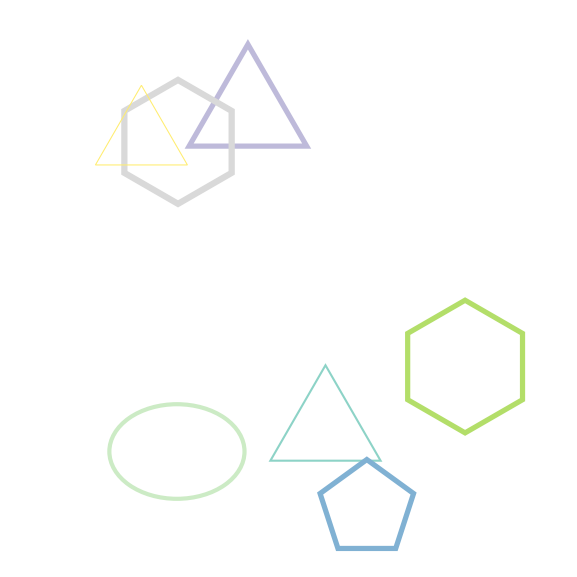[{"shape": "triangle", "thickness": 1, "radius": 0.55, "center": [0.564, 0.256]}, {"shape": "triangle", "thickness": 2.5, "radius": 0.59, "center": [0.429, 0.805]}, {"shape": "pentagon", "thickness": 2.5, "radius": 0.43, "center": [0.635, 0.118]}, {"shape": "hexagon", "thickness": 2.5, "radius": 0.57, "center": [0.805, 0.364]}, {"shape": "hexagon", "thickness": 3, "radius": 0.54, "center": [0.308, 0.753]}, {"shape": "oval", "thickness": 2, "radius": 0.59, "center": [0.306, 0.217]}, {"shape": "triangle", "thickness": 0.5, "radius": 0.46, "center": [0.245, 0.759]}]